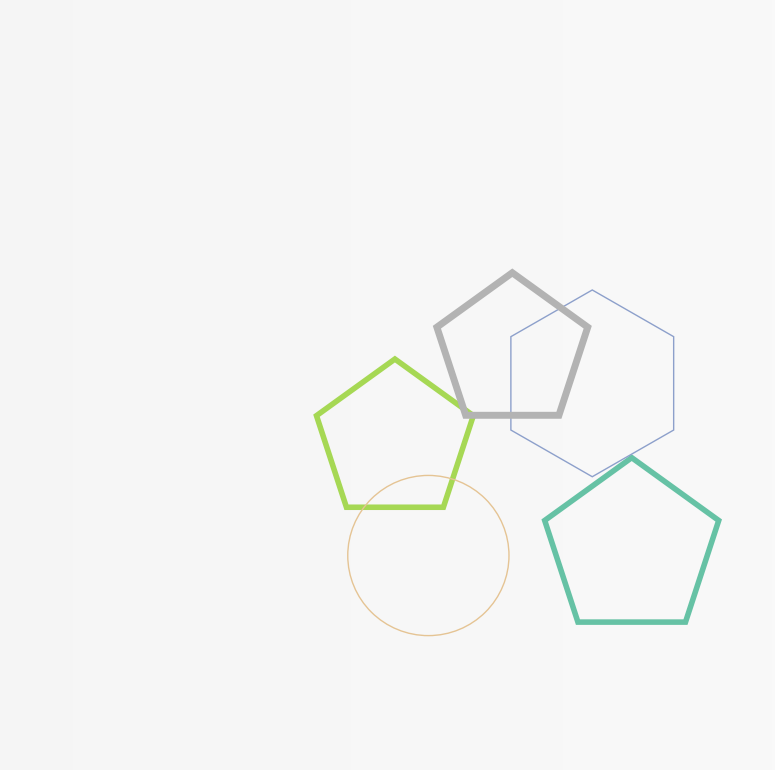[{"shape": "pentagon", "thickness": 2, "radius": 0.59, "center": [0.815, 0.288]}, {"shape": "hexagon", "thickness": 0.5, "radius": 0.61, "center": [0.764, 0.502]}, {"shape": "pentagon", "thickness": 2, "radius": 0.53, "center": [0.51, 0.427]}, {"shape": "circle", "thickness": 0.5, "radius": 0.52, "center": [0.553, 0.279]}, {"shape": "pentagon", "thickness": 2.5, "radius": 0.51, "center": [0.661, 0.543]}]